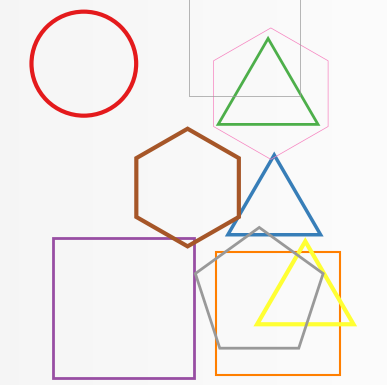[{"shape": "circle", "thickness": 3, "radius": 0.68, "center": [0.216, 0.835]}, {"shape": "triangle", "thickness": 2.5, "radius": 0.69, "center": [0.708, 0.459]}, {"shape": "triangle", "thickness": 2, "radius": 0.74, "center": [0.692, 0.751]}, {"shape": "square", "thickness": 2, "radius": 0.91, "center": [0.318, 0.201]}, {"shape": "square", "thickness": 1.5, "radius": 0.8, "center": [0.717, 0.185]}, {"shape": "triangle", "thickness": 3, "radius": 0.72, "center": [0.788, 0.23]}, {"shape": "hexagon", "thickness": 3, "radius": 0.76, "center": [0.484, 0.513]}, {"shape": "hexagon", "thickness": 0.5, "radius": 0.85, "center": [0.699, 0.757]}, {"shape": "square", "thickness": 0.5, "radius": 0.71, "center": [0.632, 0.893]}, {"shape": "pentagon", "thickness": 2, "radius": 0.87, "center": [0.669, 0.236]}]